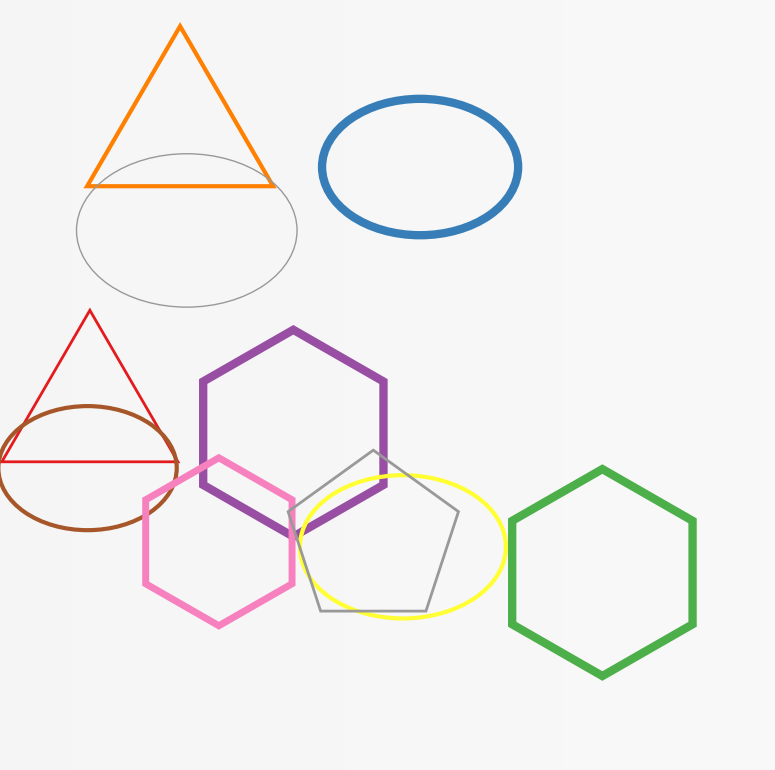[{"shape": "triangle", "thickness": 1, "radius": 0.66, "center": [0.116, 0.466]}, {"shape": "oval", "thickness": 3, "radius": 0.63, "center": [0.542, 0.783]}, {"shape": "hexagon", "thickness": 3, "radius": 0.67, "center": [0.777, 0.256]}, {"shape": "hexagon", "thickness": 3, "radius": 0.67, "center": [0.378, 0.437]}, {"shape": "triangle", "thickness": 1.5, "radius": 0.69, "center": [0.232, 0.827]}, {"shape": "oval", "thickness": 1.5, "radius": 0.66, "center": [0.52, 0.29]}, {"shape": "oval", "thickness": 1.5, "radius": 0.58, "center": [0.113, 0.392]}, {"shape": "hexagon", "thickness": 2.5, "radius": 0.55, "center": [0.282, 0.296]}, {"shape": "pentagon", "thickness": 1, "radius": 0.58, "center": [0.482, 0.3]}, {"shape": "oval", "thickness": 0.5, "radius": 0.71, "center": [0.241, 0.701]}]